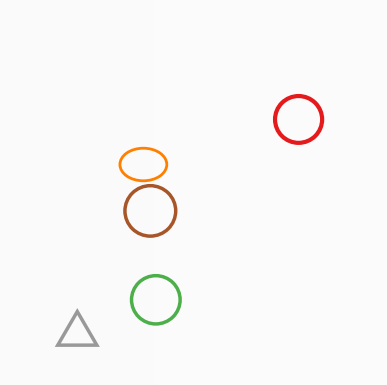[{"shape": "circle", "thickness": 3, "radius": 0.3, "center": [0.771, 0.69]}, {"shape": "circle", "thickness": 2.5, "radius": 0.31, "center": [0.402, 0.221]}, {"shape": "oval", "thickness": 2, "radius": 0.3, "center": [0.37, 0.573]}, {"shape": "circle", "thickness": 2.5, "radius": 0.33, "center": [0.388, 0.452]}, {"shape": "triangle", "thickness": 2.5, "radius": 0.29, "center": [0.199, 0.133]}]